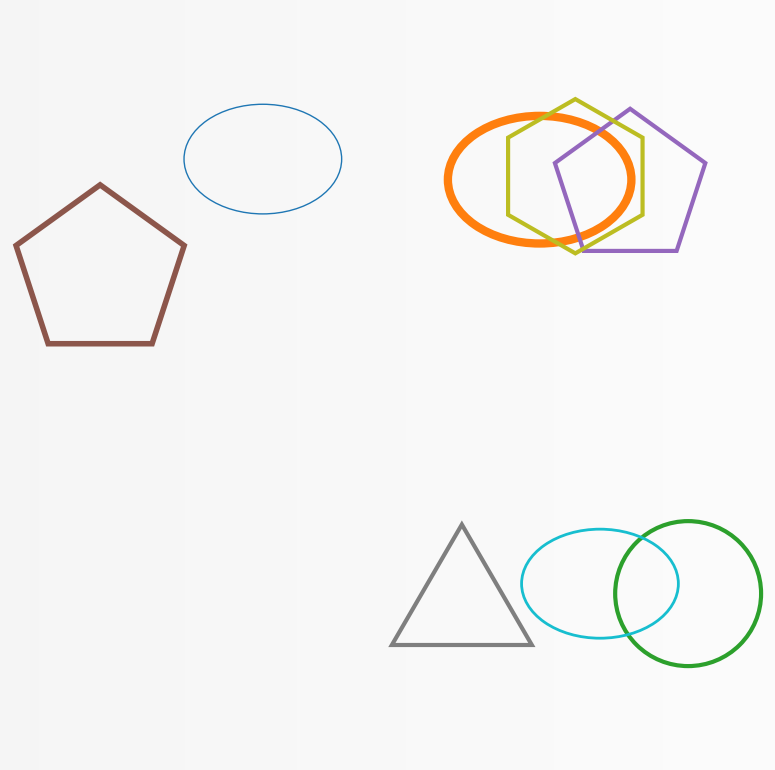[{"shape": "oval", "thickness": 0.5, "radius": 0.51, "center": [0.339, 0.793]}, {"shape": "oval", "thickness": 3, "radius": 0.59, "center": [0.696, 0.767]}, {"shape": "circle", "thickness": 1.5, "radius": 0.47, "center": [0.888, 0.229]}, {"shape": "pentagon", "thickness": 1.5, "radius": 0.51, "center": [0.813, 0.757]}, {"shape": "pentagon", "thickness": 2, "radius": 0.57, "center": [0.129, 0.646]}, {"shape": "triangle", "thickness": 1.5, "radius": 0.52, "center": [0.596, 0.214]}, {"shape": "hexagon", "thickness": 1.5, "radius": 0.5, "center": [0.742, 0.771]}, {"shape": "oval", "thickness": 1, "radius": 0.51, "center": [0.774, 0.242]}]